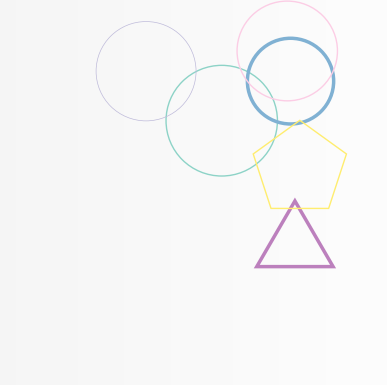[{"shape": "circle", "thickness": 1, "radius": 0.72, "center": [0.572, 0.687]}, {"shape": "circle", "thickness": 0.5, "radius": 0.64, "center": [0.377, 0.815]}, {"shape": "circle", "thickness": 2.5, "radius": 0.56, "center": [0.75, 0.789]}, {"shape": "circle", "thickness": 1, "radius": 0.65, "center": [0.741, 0.868]}, {"shape": "triangle", "thickness": 2.5, "radius": 0.57, "center": [0.761, 0.364]}, {"shape": "pentagon", "thickness": 1, "radius": 0.63, "center": [0.774, 0.561]}]